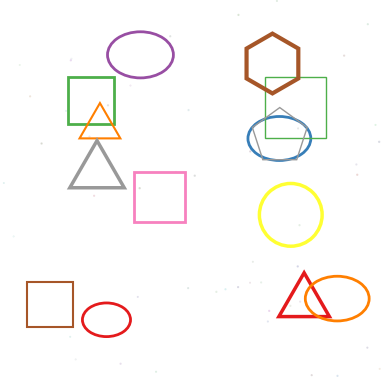[{"shape": "oval", "thickness": 2, "radius": 0.31, "center": [0.277, 0.169]}, {"shape": "triangle", "thickness": 2.5, "radius": 0.38, "center": [0.79, 0.216]}, {"shape": "oval", "thickness": 2, "radius": 0.41, "center": [0.726, 0.64]}, {"shape": "square", "thickness": 1, "radius": 0.39, "center": [0.768, 0.72]}, {"shape": "square", "thickness": 2, "radius": 0.3, "center": [0.236, 0.738]}, {"shape": "oval", "thickness": 2, "radius": 0.43, "center": [0.365, 0.858]}, {"shape": "triangle", "thickness": 1.5, "radius": 0.31, "center": [0.26, 0.671]}, {"shape": "oval", "thickness": 2, "radius": 0.41, "center": [0.876, 0.224]}, {"shape": "circle", "thickness": 2.5, "radius": 0.41, "center": [0.755, 0.442]}, {"shape": "hexagon", "thickness": 3, "radius": 0.39, "center": [0.708, 0.835]}, {"shape": "square", "thickness": 1.5, "radius": 0.3, "center": [0.13, 0.209]}, {"shape": "square", "thickness": 2, "radius": 0.33, "center": [0.414, 0.488]}, {"shape": "pentagon", "thickness": 1, "radius": 0.37, "center": [0.727, 0.646]}, {"shape": "triangle", "thickness": 2.5, "radius": 0.41, "center": [0.252, 0.553]}]